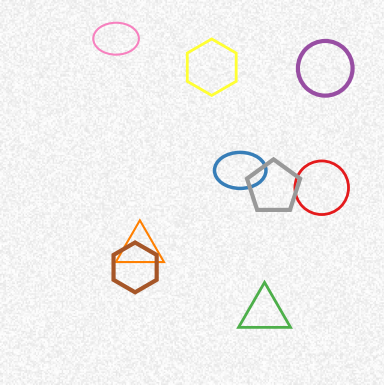[{"shape": "circle", "thickness": 2, "radius": 0.35, "center": [0.836, 0.512]}, {"shape": "oval", "thickness": 2.5, "radius": 0.33, "center": [0.624, 0.557]}, {"shape": "triangle", "thickness": 2, "radius": 0.39, "center": [0.687, 0.189]}, {"shape": "circle", "thickness": 3, "radius": 0.36, "center": [0.845, 0.823]}, {"shape": "triangle", "thickness": 1.5, "radius": 0.36, "center": [0.363, 0.355]}, {"shape": "hexagon", "thickness": 2, "radius": 0.37, "center": [0.55, 0.825]}, {"shape": "hexagon", "thickness": 3, "radius": 0.32, "center": [0.351, 0.306]}, {"shape": "oval", "thickness": 1.5, "radius": 0.3, "center": [0.301, 0.9]}, {"shape": "pentagon", "thickness": 3, "radius": 0.36, "center": [0.711, 0.513]}]